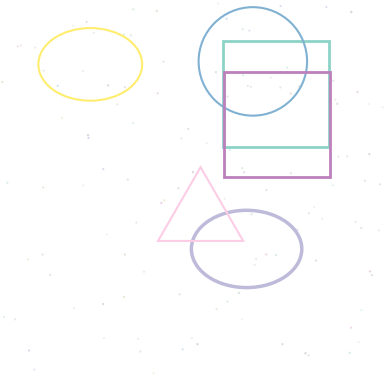[{"shape": "square", "thickness": 2, "radius": 0.69, "center": [0.717, 0.755]}, {"shape": "oval", "thickness": 2.5, "radius": 0.72, "center": [0.64, 0.353]}, {"shape": "circle", "thickness": 1.5, "radius": 0.7, "center": [0.657, 0.841]}, {"shape": "triangle", "thickness": 1.5, "radius": 0.64, "center": [0.521, 0.438]}, {"shape": "square", "thickness": 2, "radius": 0.68, "center": [0.72, 0.677]}, {"shape": "oval", "thickness": 1.5, "radius": 0.67, "center": [0.234, 0.833]}]